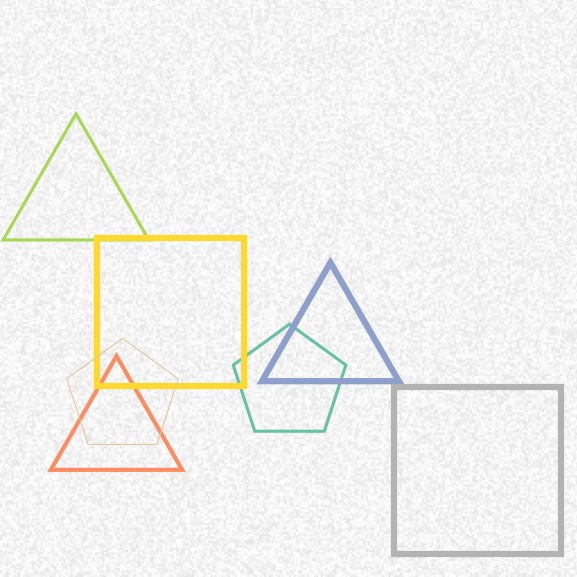[{"shape": "pentagon", "thickness": 1.5, "radius": 0.51, "center": [0.501, 0.335]}, {"shape": "triangle", "thickness": 2, "radius": 0.66, "center": [0.202, 0.251]}, {"shape": "triangle", "thickness": 3, "radius": 0.68, "center": [0.572, 0.407]}, {"shape": "triangle", "thickness": 1.5, "radius": 0.73, "center": [0.132, 0.656]}, {"shape": "square", "thickness": 3, "radius": 0.64, "center": [0.296, 0.459]}, {"shape": "pentagon", "thickness": 0.5, "radius": 0.51, "center": [0.212, 0.312]}, {"shape": "square", "thickness": 3, "radius": 0.72, "center": [0.827, 0.184]}]